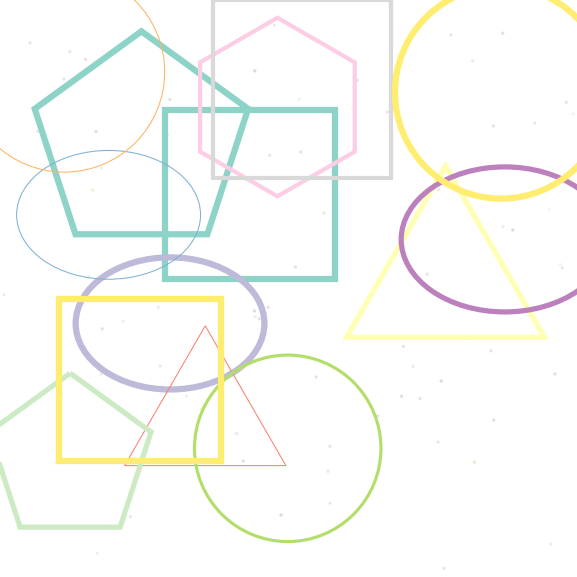[{"shape": "pentagon", "thickness": 3, "radius": 0.97, "center": [0.245, 0.751]}, {"shape": "square", "thickness": 3, "radius": 0.73, "center": [0.433, 0.662]}, {"shape": "triangle", "thickness": 2.5, "radius": 0.99, "center": [0.771, 0.514]}, {"shape": "oval", "thickness": 3, "radius": 0.82, "center": [0.294, 0.439]}, {"shape": "triangle", "thickness": 0.5, "radius": 0.81, "center": [0.355, 0.274]}, {"shape": "oval", "thickness": 0.5, "radius": 0.8, "center": [0.188, 0.627]}, {"shape": "circle", "thickness": 0.5, "radius": 0.87, "center": [0.112, 0.875]}, {"shape": "circle", "thickness": 1.5, "radius": 0.81, "center": [0.498, 0.223]}, {"shape": "hexagon", "thickness": 2, "radius": 0.77, "center": [0.48, 0.814]}, {"shape": "square", "thickness": 2, "radius": 0.77, "center": [0.523, 0.844]}, {"shape": "oval", "thickness": 2.5, "radius": 0.9, "center": [0.874, 0.585]}, {"shape": "pentagon", "thickness": 2.5, "radius": 0.74, "center": [0.121, 0.206]}, {"shape": "square", "thickness": 3, "radius": 0.7, "center": [0.242, 0.342]}, {"shape": "circle", "thickness": 3, "radius": 0.92, "center": [0.868, 0.839]}]